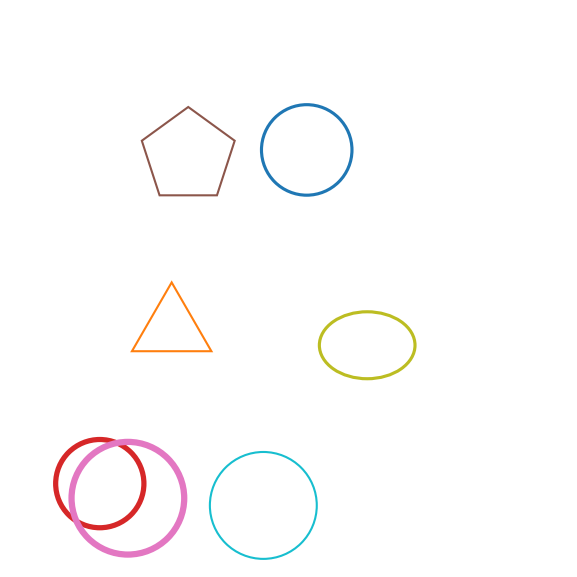[{"shape": "circle", "thickness": 1.5, "radius": 0.39, "center": [0.531, 0.74]}, {"shape": "triangle", "thickness": 1, "radius": 0.4, "center": [0.297, 0.431]}, {"shape": "circle", "thickness": 2.5, "radius": 0.38, "center": [0.173, 0.162]}, {"shape": "pentagon", "thickness": 1, "radius": 0.42, "center": [0.326, 0.729]}, {"shape": "circle", "thickness": 3, "radius": 0.49, "center": [0.221, 0.136]}, {"shape": "oval", "thickness": 1.5, "radius": 0.41, "center": [0.636, 0.401]}, {"shape": "circle", "thickness": 1, "radius": 0.46, "center": [0.456, 0.124]}]